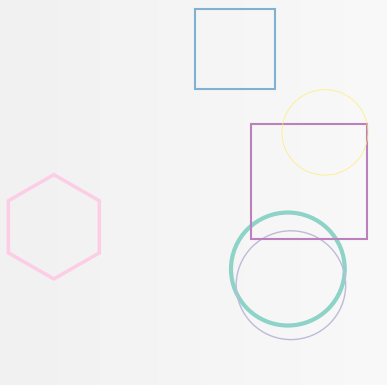[{"shape": "circle", "thickness": 3, "radius": 0.73, "center": [0.743, 0.301]}, {"shape": "circle", "thickness": 1, "radius": 0.71, "center": [0.751, 0.259]}, {"shape": "square", "thickness": 1.5, "radius": 0.52, "center": [0.606, 0.874]}, {"shape": "hexagon", "thickness": 2.5, "radius": 0.68, "center": [0.139, 0.411]}, {"shape": "square", "thickness": 1.5, "radius": 0.75, "center": [0.798, 0.529]}, {"shape": "circle", "thickness": 0.5, "radius": 0.55, "center": [0.839, 0.656]}]